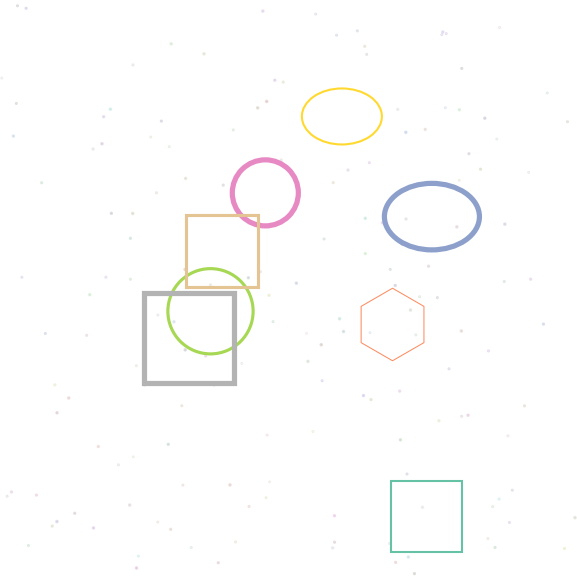[{"shape": "square", "thickness": 1, "radius": 0.31, "center": [0.738, 0.105]}, {"shape": "hexagon", "thickness": 0.5, "radius": 0.31, "center": [0.68, 0.437]}, {"shape": "oval", "thickness": 2.5, "radius": 0.41, "center": [0.748, 0.624]}, {"shape": "circle", "thickness": 2.5, "radius": 0.29, "center": [0.459, 0.665]}, {"shape": "circle", "thickness": 1.5, "radius": 0.37, "center": [0.364, 0.46]}, {"shape": "oval", "thickness": 1, "radius": 0.35, "center": [0.592, 0.797]}, {"shape": "square", "thickness": 1.5, "radius": 0.31, "center": [0.384, 0.564]}, {"shape": "square", "thickness": 2.5, "radius": 0.39, "center": [0.327, 0.414]}]